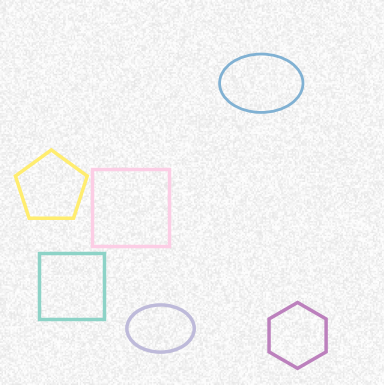[{"shape": "square", "thickness": 2.5, "radius": 0.43, "center": [0.186, 0.257]}, {"shape": "oval", "thickness": 2.5, "radius": 0.44, "center": [0.417, 0.147]}, {"shape": "oval", "thickness": 2, "radius": 0.54, "center": [0.679, 0.784]}, {"shape": "square", "thickness": 2.5, "radius": 0.5, "center": [0.339, 0.461]}, {"shape": "hexagon", "thickness": 2.5, "radius": 0.43, "center": [0.773, 0.129]}, {"shape": "pentagon", "thickness": 2.5, "radius": 0.49, "center": [0.133, 0.512]}]